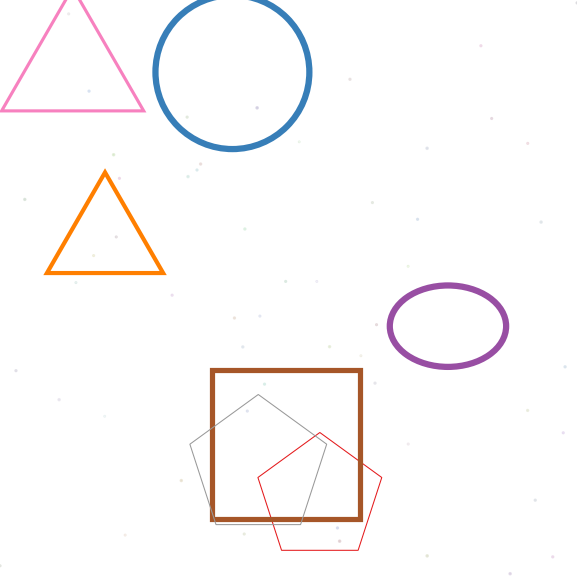[{"shape": "pentagon", "thickness": 0.5, "radius": 0.56, "center": [0.554, 0.137]}, {"shape": "circle", "thickness": 3, "radius": 0.67, "center": [0.402, 0.874]}, {"shape": "oval", "thickness": 3, "radius": 0.5, "center": [0.776, 0.434]}, {"shape": "triangle", "thickness": 2, "radius": 0.58, "center": [0.182, 0.584]}, {"shape": "square", "thickness": 2.5, "radius": 0.64, "center": [0.495, 0.229]}, {"shape": "triangle", "thickness": 1.5, "radius": 0.71, "center": [0.126, 0.878]}, {"shape": "pentagon", "thickness": 0.5, "radius": 0.62, "center": [0.447, 0.191]}]